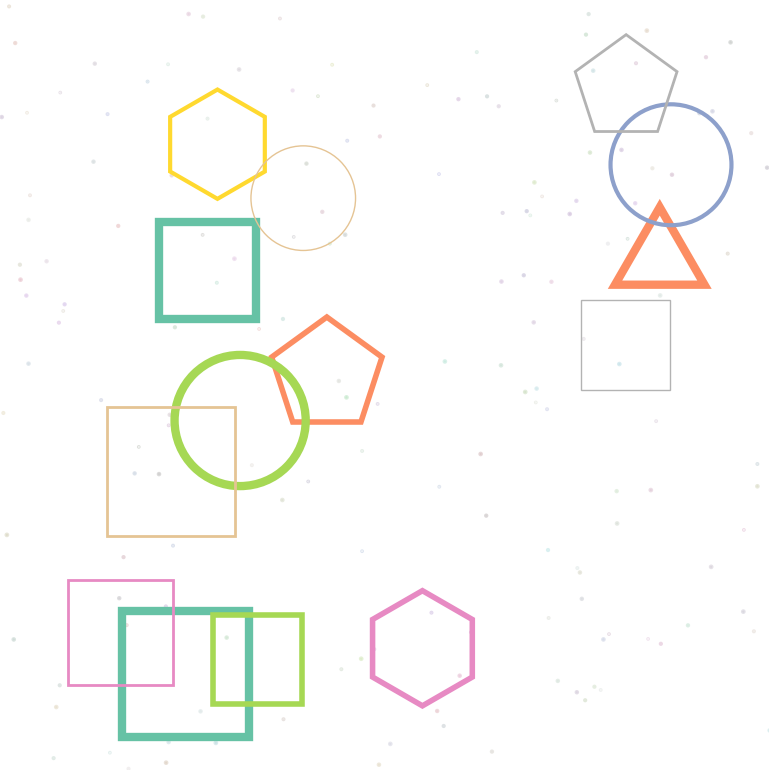[{"shape": "square", "thickness": 3, "radius": 0.41, "center": [0.241, 0.125]}, {"shape": "square", "thickness": 3, "radius": 0.32, "center": [0.269, 0.649]}, {"shape": "triangle", "thickness": 3, "radius": 0.34, "center": [0.857, 0.664]}, {"shape": "pentagon", "thickness": 2, "radius": 0.38, "center": [0.424, 0.513]}, {"shape": "circle", "thickness": 1.5, "radius": 0.39, "center": [0.871, 0.786]}, {"shape": "hexagon", "thickness": 2, "radius": 0.37, "center": [0.549, 0.158]}, {"shape": "square", "thickness": 1, "radius": 0.34, "center": [0.157, 0.178]}, {"shape": "square", "thickness": 2, "radius": 0.29, "center": [0.334, 0.143]}, {"shape": "circle", "thickness": 3, "radius": 0.43, "center": [0.312, 0.454]}, {"shape": "hexagon", "thickness": 1.5, "radius": 0.35, "center": [0.282, 0.813]}, {"shape": "circle", "thickness": 0.5, "radius": 0.34, "center": [0.394, 0.743]}, {"shape": "square", "thickness": 1, "radius": 0.42, "center": [0.222, 0.387]}, {"shape": "pentagon", "thickness": 1, "radius": 0.35, "center": [0.813, 0.885]}, {"shape": "square", "thickness": 0.5, "radius": 0.29, "center": [0.812, 0.552]}]